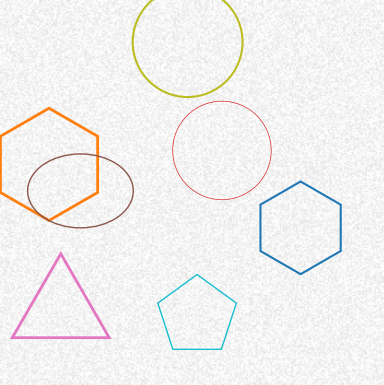[{"shape": "hexagon", "thickness": 1.5, "radius": 0.6, "center": [0.781, 0.408]}, {"shape": "hexagon", "thickness": 2, "radius": 0.73, "center": [0.127, 0.573]}, {"shape": "circle", "thickness": 0.5, "radius": 0.64, "center": [0.577, 0.609]}, {"shape": "oval", "thickness": 1, "radius": 0.69, "center": [0.209, 0.504]}, {"shape": "triangle", "thickness": 2, "radius": 0.73, "center": [0.158, 0.196]}, {"shape": "circle", "thickness": 1.5, "radius": 0.71, "center": [0.487, 0.891]}, {"shape": "pentagon", "thickness": 1, "radius": 0.54, "center": [0.512, 0.18]}]